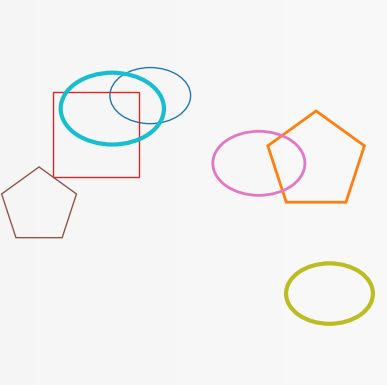[{"shape": "oval", "thickness": 1, "radius": 0.52, "center": [0.388, 0.752]}, {"shape": "pentagon", "thickness": 2, "radius": 0.66, "center": [0.816, 0.581]}, {"shape": "square", "thickness": 1, "radius": 0.55, "center": [0.248, 0.651]}, {"shape": "pentagon", "thickness": 1, "radius": 0.51, "center": [0.101, 0.465]}, {"shape": "oval", "thickness": 2, "radius": 0.59, "center": [0.668, 0.576]}, {"shape": "oval", "thickness": 3, "radius": 0.56, "center": [0.85, 0.237]}, {"shape": "oval", "thickness": 3, "radius": 0.67, "center": [0.29, 0.718]}]